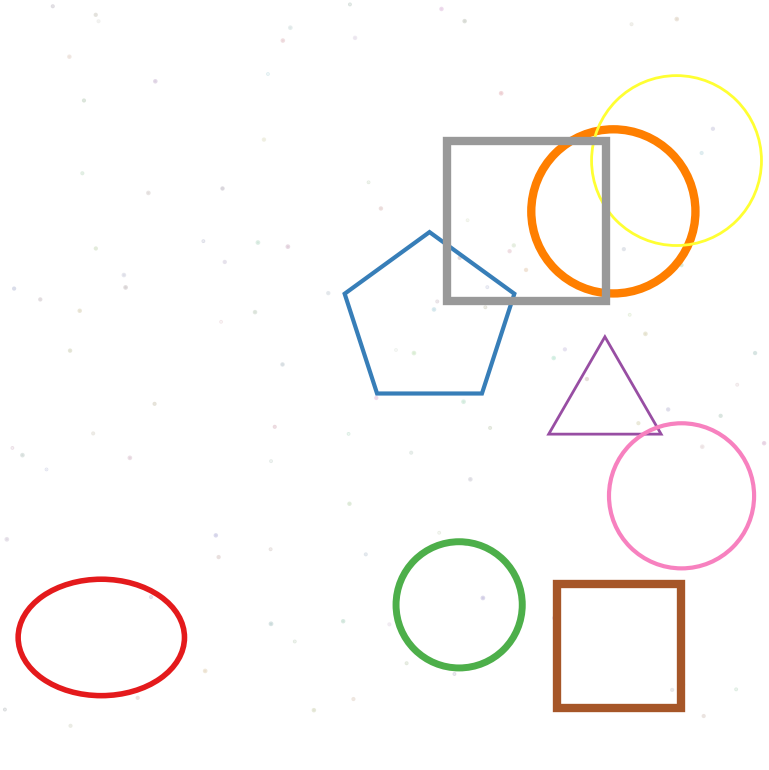[{"shape": "oval", "thickness": 2, "radius": 0.54, "center": [0.132, 0.172]}, {"shape": "pentagon", "thickness": 1.5, "radius": 0.58, "center": [0.558, 0.583]}, {"shape": "circle", "thickness": 2.5, "radius": 0.41, "center": [0.596, 0.214]}, {"shape": "triangle", "thickness": 1, "radius": 0.42, "center": [0.786, 0.478]}, {"shape": "circle", "thickness": 3, "radius": 0.53, "center": [0.797, 0.725]}, {"shape": "circle", "thickness": 1, "radius": 0.55, "center": [0.879, 0.791]}, {"shape": "square", "thickness": 3, "radius": 0.4, "center": [0.804, 0.161]}, {"shape": "circle", "thickness": 1.5, "radius": 0.47, "center": [0.885, 0.356]}, {"shape": "square", "thickness": 3, "radius": 0.52, "center": [0.683, 0.713]}]